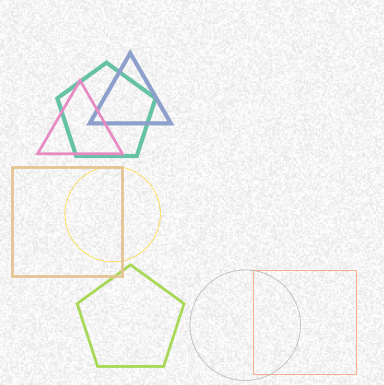[{"shape": "pentagon", "thickness": 3, "radius": 0.67, "center": [0.277, 0.703]}, {"shape": "square", "thickness": 0.5, "radius": 0.67, "center": [0.791, 0.164]}, {"shape": "triangle", "thickness": 3, "radius": 0.61, "center": [0.338, 0.74]}, {"shape": "triangle", "thickness": 2, "radius": 0.64, "center": [0.208, 0.664]}, {"shape": "pentagon", "thickness": 2, "radius": 0.73, "center": [0.339, 0.166]}, {"shape": "circle", "thickness": 0.5, "radius": 0.62, "center": [0.293, 0.444]}, {"shape": "square", "thickness": 2, "radius": 0.71, "center": [0.174, 0.424]}, {"shape": "circle", "thickness": 0.5, "radius": 0.72, "center": [0.637, 0.155]}]